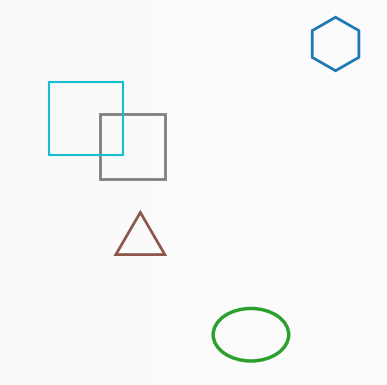[{"shape": "hexagon", "thickness": 2, "radius": 0.35, "center": [0.866, 0.886]}, {"shape": "oval", "thickness": 2.5, "radius": 0.49, "center": [0.648, 0.131]}, {"shape": "triangle", "thickness": 2, "radius": 0.37, "center": [0.362, 0.375]}, {"shape": "square", "thickness": 2, "radius": 0.42, "center": [0.343, 0.62]}, {"shape": "square", "thickness": 1.5, "radius": 0.48, "center": [0.222, 0.692]}]